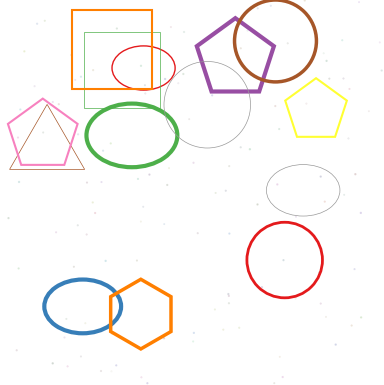[{"shape": "circle", "thickness": 2, "radius": 0.49, "center": [0.739, 0.325]}, {"shape": "oval", "thickness": 1, "radius": 0.41, "center": [0.373, 0.823]}, {"shape": "oval", "thickness": 3, "radius": 0.5, "center": [0.215, 0.204]}, {"shape": "square", "thickness": 0.5, "radius": 0.49, "center": [0.316, 0.818]}, {"shape": "oval", "thickness": 3, "radius": 0.59, "center": [0.343, 0.648]}, {"shape": "pentagon", "thickness": 3, "radius": 0.53, "center": [0.611, 0.848]}, {"shape": "square", "thickness": 1.5, "radius": 0.52, "center": [0.291, 0.871]}, {"shape": "hexagon", "thickness": 2.5, "radius": 0.45, "center": [0.366, 0.184]}, {"shape": "pentagon", "thickness": 1.5, "radius": 0.42, "center": [0.821, 0.713]}, {"shape": "circle", "thickness": 2.5, "radius": 0.53, "center": [0.716, 0.894]}, {"shape": "triangle", "thickness": 0.5, "radius": 0.56, "center": [0.122, 0.616]}, {"shape": "pentagon", "thickness": 1.5, "radius": 0.48, "center": [0.111, 0.649]}, {"shape": "circle", "thickness": 0.5, "radius": 0.56, "center": [0.538, 0.728]}, {"shape": "oval", "thickness": 0.5, "radius": 0.48, "center": [0.787, 0.506]}]